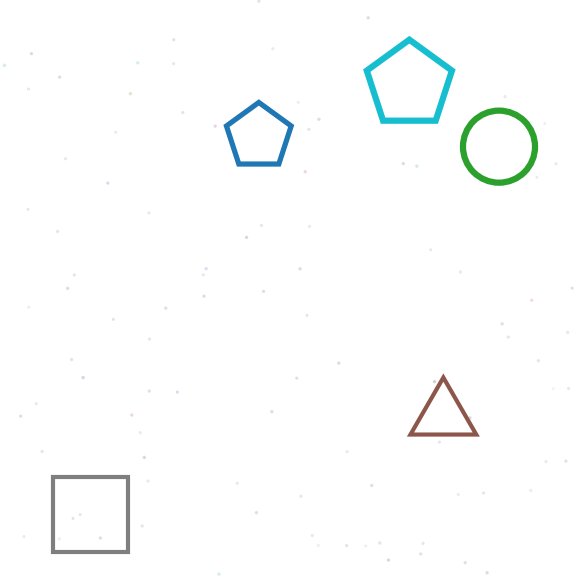[{"shape": "pentagon", "thickness": 2.5, "radius": 0.29, "center": [0.448, 0.763]}, {"shape": "circle", "thickness": 3, "radius": 0.31, "center": [0.864, 0.745]}, {"shape": "triangle", "thickness": 2, "radius": 0.33, "center": [0.768, 0.28]}, {"shape": "square", "thickness": 2, "radius": 0.32, "center": [0.156, 0.109]}, {"shape": "pentagon", "thickness": 3, "radius": 0.39, "center": [0.709, 0.853]}]